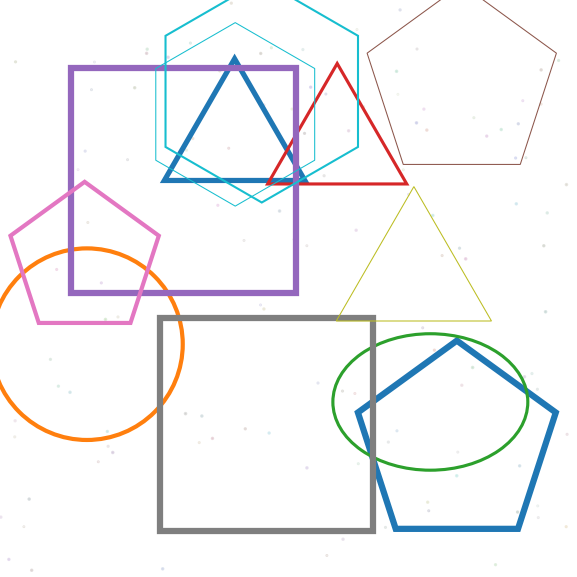[{"shape": "triangle", "thickness": 2.5, "radius": 0.7, "center": [0.406, 0.757]}, {"shape": "pentagon", "thickness": 3, "radius": 0.9, "center": [0.791, 0.229]}, {"shape": "circle", "thickness": 2, "radius": 0.83, "center": [0.151, 0.403]}, {"shape": "oval", "thickness": 1.5, "radius": 0.84, "center": [0.745, 0.303]}, {"shape": "triangle", "thickness": 1.5, "radius": 0.7, "center": [0.584, 0.75]}, {"shape": "square", "thickness": 3, "radius": 0.98, "center": [0.318, 0.686]}, {"shape": "pentagon", "thickness": 0.5, "radius": 0.86, "center": [0.8, 0.854]}, {"shape": "pentagon", "thickness": 2, "radius": 0.68, "center": [0.147, 0.549]}, {"shape": "square", "thickness": 3, "radius": 0.92, "center": [0.462, 0.264]}, {"shape": "triangle", "thickness": 0.5, "radius": 0.78, "center": [0.717, 0.521]}, {"shape": "hexagon", "thickness": 1, "radius": 0.96, "center": [0.453, 0.841]}, {"shape": "hexagon", "thickness": 0.5, "radius": 0.79, "center": [0.407, 0.801]}]